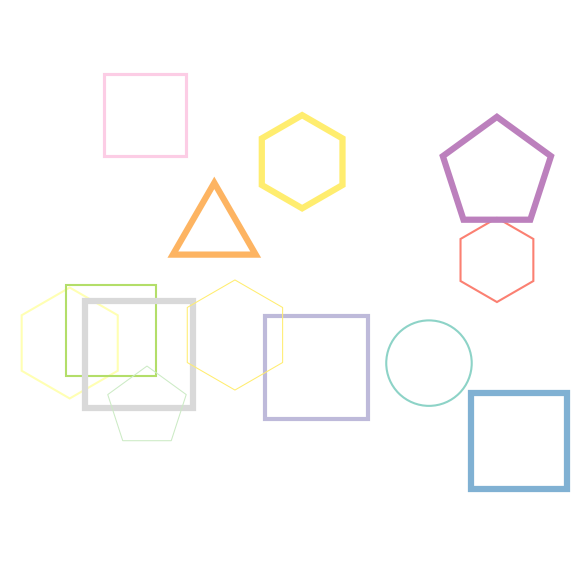[{"shape": "circle", "thickness": 1, "radius": 0.37, "center": [0.743, 0.37]}, {"shape": "hexagon", "thickness": 1, "radius": 0.48, "center": [0.121, 0.405]}, {"shape": "square", "thickness": 2, "radius": 0.45, "center": [0.548, 0.362]}, {"shape": "hexagon", "thickness": 1, "radius": 0.36, "center": [0.86, 0.549]}, {"shape": "square", "thickness": 3, "radius": 0.42, "center": [0.899, 0.236]}, {"shape": "triangle", "thickness": 3, "radius": 0.41, "center": [0.371, 0.6]}, {"shape": "square", "thickness": 1, "radius": 0.39, "center": [0.192, 0.427]}, {"shape": "square", "thickness": 1.5, "radius": 0.35, "center": [0.25, 0.801]}, {"shape": "square", "thickness": 3, "radius": 0.47, "center": [0.241, 0.385]}, {"shape": "pentagon", "thickness": 3, "radius": 0.49, "center": [0.86, 0.698]}, {"shape": "pentagon", "thickness": 0.5, "radius": 0.36, "center": [0.255, 0.294]}, {"shape": "hexagon", "thickness": 0.5, "radius": 0.48, "center": [0.407, 0.419]}, {"shape": "hexagon", "thickness": 3, "radius": 0.4, "center": [0.523, 0.719]}]